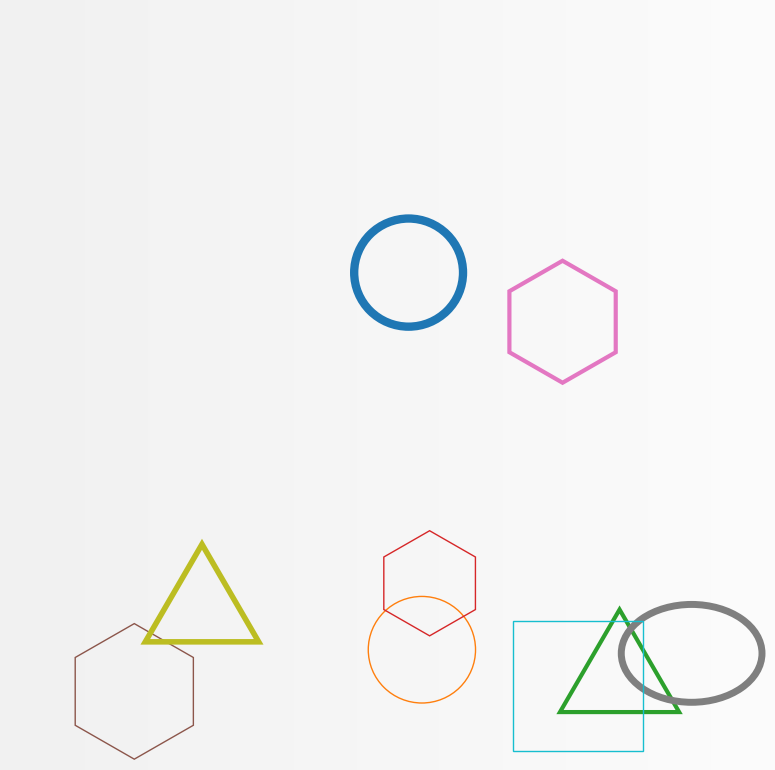[{"shape": "circle", "thickness": 3, "radius": 0.35, "center": [0.527, 0.646]}, {"shape": "circle", "thickness": 0.5, "radius": 0.35, "center": [0.544, 0.156]}, {"shape": "triangle", "thickness": 1.5, "radius": 0.44, "center": [0.799, 0.12]}, {"shape": "hexagon", "thickness": 0.5, "radius": 0.34, "center": [0.554, 0.242]}, {"shape": "hexagon", "thickness": 0.5, "radius": 0.44, "center": [0.173, 0.102]}, {"shape": "hexagon", "thickness": 1.5, "radius": 0.4, "center": [0.726, 0.582]}, {"shape": "oval", "thickness": 2.5, "radius": 0.45, "center": [0.892, 0.151]}, {"shape": "triangle", "thickness": 2, "radius": 0.42, "center": [0.261, 0.209]}, {"shape": "square", "thickness": 0.5, "radius": 0.42, "center": [0.746, 0.109]}]